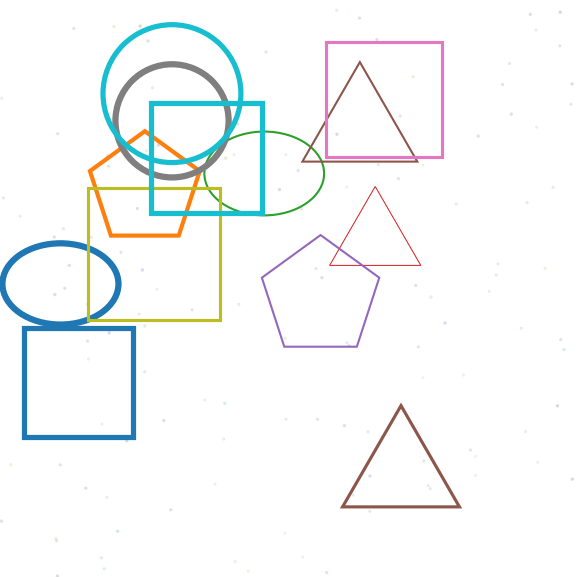[{"shape": "square", "thickness": 2.5, "radius": 0.47, "center": [0.136, 0.337]}, {"shape": "oval", "thickness": 3, "radius": 0.5, "center": [0.105, 0.507]}, {"shape": "pentagon", "thickness": 2, "radius": 0.5, "center": [0.251, 0.672]}, {"shape": "oval", "thickness": 1, "radius": 0.52, "center": [0.458, 0.699]}, {"shape": "triangle", "thickness": 0.5, "radius": 0.46, "center": [0.65, 0.585]}, {"shape": "pentagon", "thickness": 1, "radius": 0.53, "center": [0.555, 0.485]}, {"shape": "triangle", "thickness": 1, "radius": 0.57, "center": [0.623, 0.777]}, {"shape": "triangle", "thickness": 1.5, "radius": 0.58, "center": [0.694, 0.18]}, {"shape": "square", "thickness": 1.5, "radius": 0.5, "center": [0.665, 0.827]}, {"shape": "circle", "thickness": 3, "radius": 0.49, "center": [0.298, 0.79]}, {"shape": "square", "thickness": 1.5, "radius": 0.57, "center": [0.266, 0.559]}, {"shape": "circle", "thickness": 2.5, "radius": 0.6, "center": [0.298, 0.837]}, {"shape": "square", "thickness": 2.5, "radius": 0.48, "center": [0.357, 0.726]}]